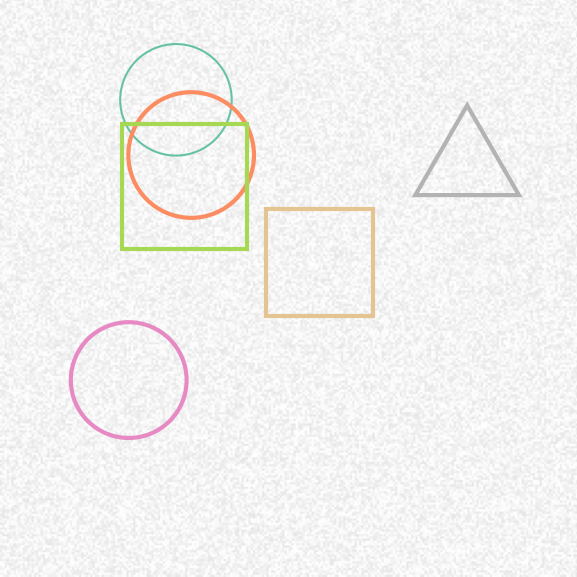[{"shape": "circle", "thickness": 1, "radius": 0.48, "center": [0.305, 0.826]}, {"shape": "circle", "thickness": 2, "radius": 0.54, "center": [0.331, 0.731]}, {"shape": "circle", "thickness": 2, "radius": 0.5, "center": [0.223, 0.341]}, {"shape": "square", "thickness": 2, "radius": 0.54, "center": [0.32, 0.676]}, {"shape": "square", "thickness": 2, "radius": 0.46, "center": [0.553, 0.545]}, {"shape": "triangle", "thickness": 2, "radius": 0.52, "center": [0.809, 0.713]}]